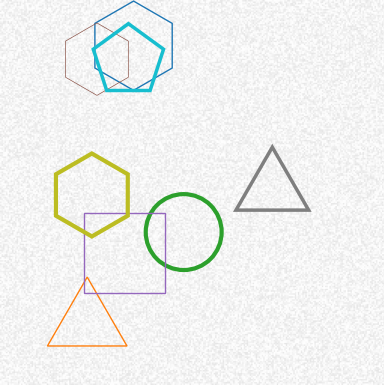[{"shape": "hexagon", "thickness": 1, "radius": 0.58, "center": [0.347, 0.881]}, {"shape": "triangle", "thickness": 1, "radius": 0.6, "center": [0.226, 0.161]}, {"shape": "circle", "thickness": 3, "radius": 0.49, "center": [0.477, 0.397]}, {"shape": "square", "thickness": 1, "radius": 0.52, "center": [0.323, 0.343]}, {"shape": "hexagon", "thickness": 0.5, "radius": 0.47, "center": [0.252, 0.846]}, {"shape": "triangle", "thickness": 2.5, "radius": 0.54, "center": [0.707, 0.509]}, {"shape": "hexagon", "thickness": 3, "radius": 0.54, "center": [0.239, 0.494]}, {"shape": "pentagon", "thickness": 2.5, "radius": 0.48, "center": [0.334, 0.843]}]